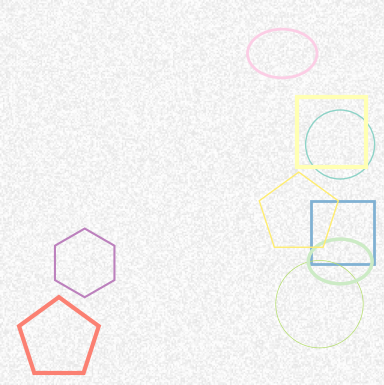[{"shape": "circle", "thickness": 1, "radius": 0.45, "center": [0.884, 0.625]}, {"shape": "square", "thickness": 3, "radius": 0.45, "center": [0.861, 0.657]}, {"shape": "pentagon", "thickness": 3, "radius": 0.54, "center": [0.153, 0.119]}, {"shape": "square", "thickness": 2, "radius": 0.41, "center": [0.889, 0.397]}, {"shape": "circle", "thickness": 0.5, "radius": 0.57, "center": [0.83, 0.21]}, {"shape": "oval", "thickness": 2, "radius": 0.45, "center": [0.733, 0.861]}, {"shape": "hexagon", "thickness": 1.5, "radius": 0.45, "center": [0.22, 0.317]}, {"shape": "oval", "thickness": 2.5, "radius": 0.41, "center": [0.884, 0.321]}, {"shape": "pentagon", "thickness": 1, "radius": 0.54, "center": [0.776, 0.445]}]